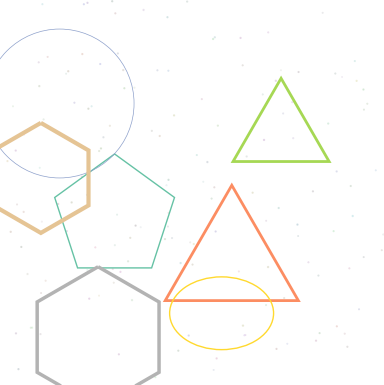[{"shape": "pentagon", "thickness": 1, "radius": 0.82, "center": [0.298, 0.436]}, {"shape": "triangle", "thickness": 2, "radius": 1.0, "center": [0.602, 0.319]}, {"shape": "circle", "thickness": 0.5, "radius": 0.97, "center": [0.155, 0.731]}, {"shape": "triangle", "thickness": 2, "radius": 0.72, "center": [0.73, 0.652]}, {"shape": "oval", "thickness": 1, "radius": 0.68, "center": [0.576, 0.186]}, {"shape": "hexagon", "thickness": 3, "radius": 0.71, "center": [0.106, 0.538]}, {"shape": "hexagon", "thickness": 2.5, "radius": 0.91, "center": [0.255, 0.124]}]